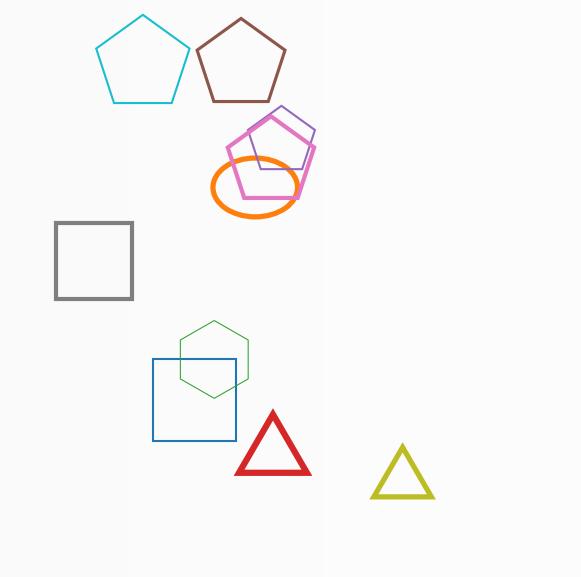[{"shape": "square", "thickness": 1, "radius": 0.35, "center": [0.335, 0.307]}, {"shape": "oval", "thickness": 2.5, "radius": 0.36, "center": [0.439, 0.675]}, {"shape": "hexagon", "thickness": 0.5, "radius": 0.34, "center": [0.369, 0.377]}, {"shape": "triangle", "thickness": 3, "radius": 0.34, "center": [0.47, 0.214]}, {"shape": "pentagon", "thickness": 1, "radius": 0.3, "center": [0.484, 0.755]}, {"shape": "pentagon", "thickness": 1.5, "radius": 0.4, "center": [0.415, 0.888]}, {"shape": "pentagon", "thickness": 2, "radius": 0.39, "center": [0.466, 0.72]}, {"shape": "square", "thickness": 2, "radius": 0.33, "center": [0.162, 0.547]}, {"shape": "triangle", "thickness": 2.5, "radius": 0.29, "center": [0.693, 0.167]}, {"shape": "pentagon", "thickness": 1, "radius": 0.42, "center": [0.246, 0.889]}]